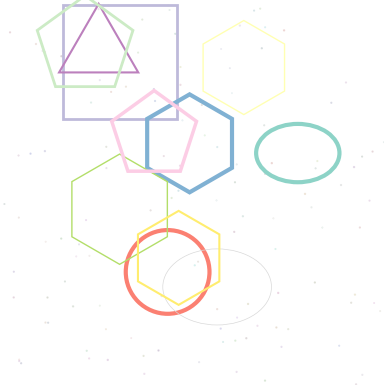[{"shape": "oval", "thickness": 3, "radius": 0.54, "center": [0.773, 0.602]}, {"shape": "hexagon", "thickness": 1, "radius": 0.61, "center": [0.633, 0.825]}, {"shape": "square", "thickness": 2, "radius": 0.74, "center": [0.312, 0.838]}, {"shape": "circle", "thickness": 3, "radius": 0.54, "center": [0.435, 0.294]}, {"shape": "hexagon", "thickness": 3, "radius": 0.64, "center": [0.492, 0.628]}, {"shape": "hexagon", "thickness": 1, "radius": 0.72, "center": [0.311, 0.457]}, {"shape": "pentagon", "thickness": 2.5, "radius": 0.58, "center": [0.4, 0.649]}, {"shape": "oval", "thickness": 0.5, "radius": 0.71, "center": [0.564, 0.255]}, {"shape": "triangle", "thickness": 1.5, "radius": 0.59, "center": [0.256, 0.871]}, {"shape": "pentagon", "thickness": 2, "radius": 0.65, "center": [0.221, 0.881]}, {"shape": "hexagon", "thickness": 1.5, "radius": 0.61, "center": [0.464, 0.33]}]